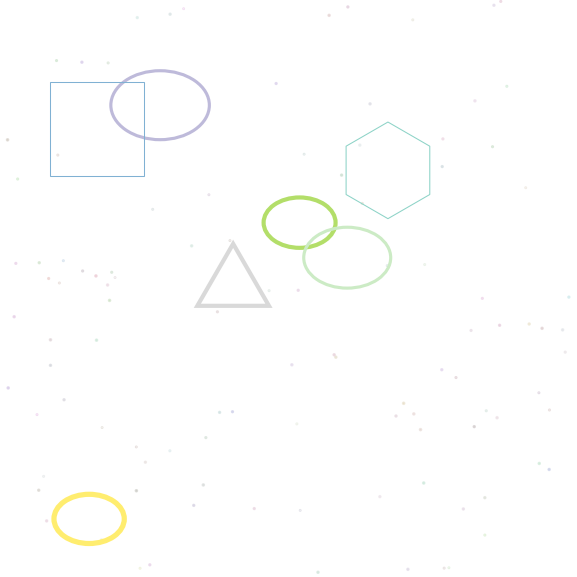[{"shape": "hexagon", "thickness": 0.5, "radius": 0.42, "center": [0.672, 0.704]}, {"shape": "oval", "thickness": 1.5, "radius": 0.43, "center": [0.277, 0.817]}, {"shape": "square", "thickness": 0.5, "radius": 0.41, "center": [0.168, 0.775]}, {"shape": "oval", "thickness": 2, "radius": 0.31, "center": [0.519, 0.614]}, {"shape": "triangle", "thickness": 2, "radius": 0.36, "center": [0.404, 0.505]}, {"shape": "oval", "thickness": 1.5, "radius": 0.38, "center": [0.601, 0.553]}, {"shape": "oval", "thickness": 2.5, "radius": 0.3, "center": [0.154, 0.101]}]